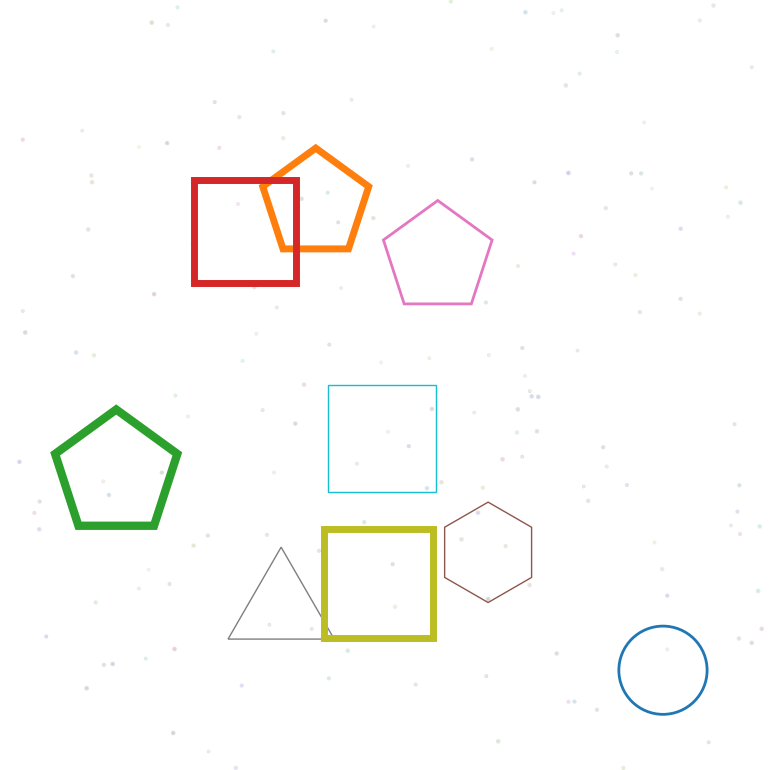[{"shape": "circle", "thickness": 1, "radius": 0.29, "center": [0.861, 0.13]}, {"shape": "pentagon", "thickness": 2.5, "radius": 0.36, "center": [0.41, 0.735]}, {"shape": "pentagon", "thickness": 3, "radius": 0.42, "center": [0.151, 0.385]}, {"shape": "square", "thickness": 2.5, "radius": 0.33, "center": [0.318, 0.699]}, {"shape": "hexagon", "thickness": 0.5, "radius": 0.33, "center": [0.634, 0.283]}, {"shape": "pentagon", "thickness": 1, "radius": 0.37, "center": [0.569, 0.665]}, {"shape": "triangle", "thickness": 0.5, "radius": 0.4, "center": [0.365, 0.21]}, {"shape": "square", "thickness": 2.5, "radius": 0.35, "center": [0.492, 0.242]}, {"shape": "square", "thickness": 0.5, "radius": 0.35, "center": [0.496, 0.43]}]